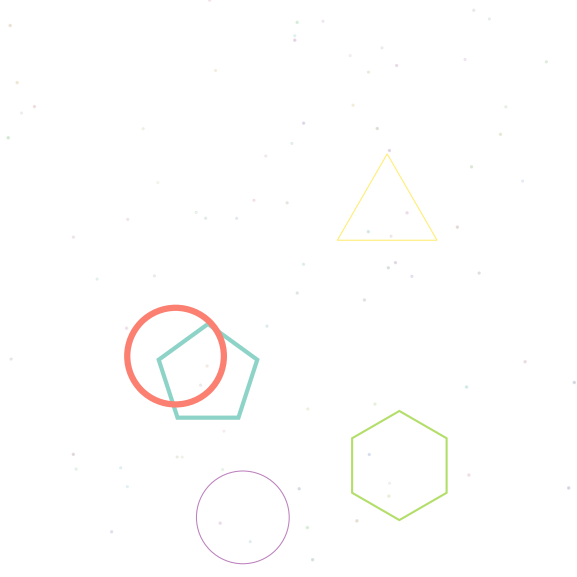[{"shape": "pentagon", "thickness": 2, "radius": 0.45, "center": [0.36, 0.348]}, {"shape": "circle", "thickness": 3, "radius": 0.42, "center": [0.304, 0.383]}, {"shape": "hexagon", "thickness": 1, "radius": 0.47, "center": [0.692, 0.193]}, {"shape": "circle", "thickness": 0.5, "radius": 0.4, "center": [0.42, 0.103]}, {"shape": "triangle", "thickness": 0.5, "radius": 0.5, "center": [0.67, 0.633]}]